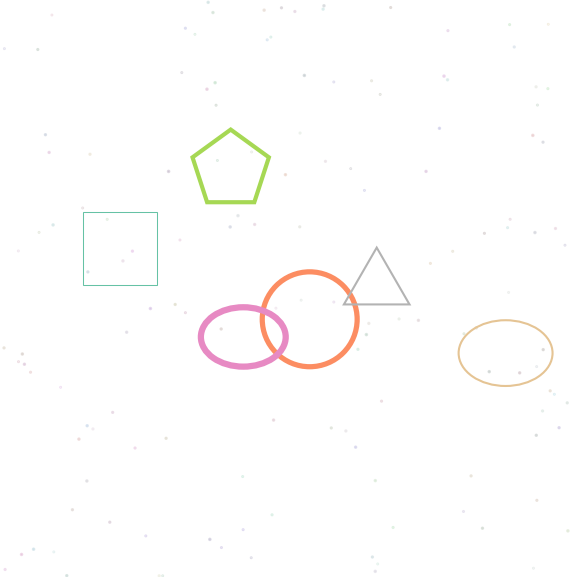[{"shape": "square", "thickness": 0.5, "radius": 0.32, "center": [0.208, 0.568]}, {"shape": "circle", "thickness": 2.5, "radius": 0.41, "center": [0.536, 0.446]}, {"shape": "oval", "thickness": 3, "radius": 0.37, "center": [0.421, 0.416]}, {"shape": "pentagon", "thickness": 2, "radius": 0.35, "center": [0.399, 0.705]}, {"shape": "oval", "thickness": 1, "radius": 0.41, "center": [0.875, 0.388]}, {"shape": "triangle", "thickness": 1, "radius": 0.33, "center": [0.652, 0.505]}]